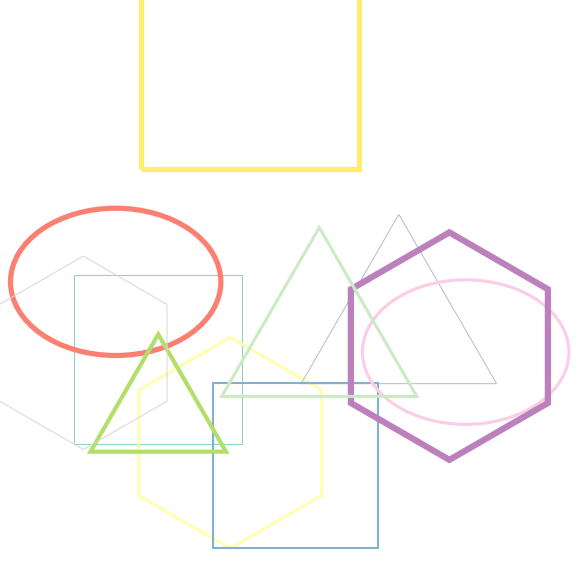[{"shape": "square", "thickness": 0.5, "radius": 0.73, "center": [0.273, 0.377]}, {"shape": "hexagon", "thickness": 1.5, "radius": 0.91, "center": [0.399, 0.232]}, {"shape": "triangle", "thickness": 0.5, "radius": 0.98, "center": [0.691, 0.432]}, {"shape": "oval", "thickness": 2.5, "radius": 0.91, "center": [0.2, 0.511]}, {"shape": "square", "thickness": 1, "radius": 0.71, "center": [0.512, 0.193]}, {"shape": "triangle", "thickness": 2, "radius": 0.68, "center": [0.274, 0.285]}, {"shape": "oval", "thickness": 1.5, "radius": 0.89, "center": [0.806, 0.389]}, {"shape": "hexagon", "thickness": 0.5, "radius": 0.84, "center": [0.144, 0.388]}, {"shape": "hexagon", "thickness": 3, "radius": 0.98, "center": [0.778, 0.4]}, {"shape": "triangle", "thickness": 1.5, "radius": 0.97, "center": [0.553, 0.41]}, {"shape": "square", "thickness": 2.5, "radius": 0.94, "center": [0.433, 0.895]}]